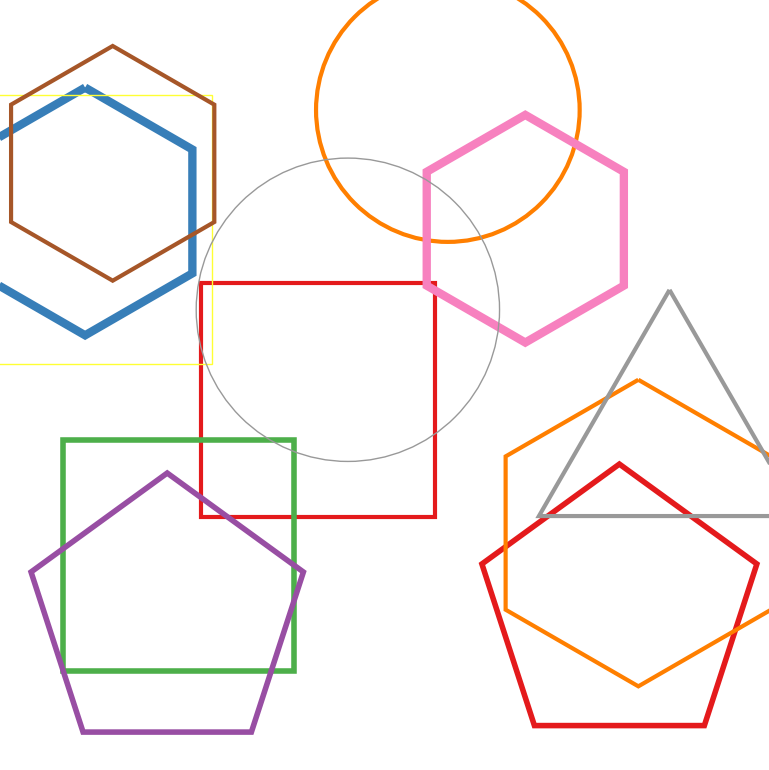[{"shape": "square", "thickness": 1.5, "radius": 0.76, "center": [0.413, 0.48]}, {"shape": "pentagon", "thickness": 2, "radius": 0.94, "center": [0.804, 0.21]}, {"shape": "hexagon", "thickness": 3, "radius": 0.8, "center": [0.111, 0.725]}, {"shape": "square", "thickness": 2, "radius": 0.75, "center": [0.232, 0.278]}, {"shape": "pentagon", "thickness": 2, "radius": 0.93, "center": [0.217, 0.2]}, {"shape": "hexagon", "thickness": 1.5, "radius": 1.0, "center": [0.829, 0.308]}, {"shape": "circle", "thickness": 1.5, "radius": 0.86, "center": [0.582, 0.857]}, {"shape": "square", "thickness": 0.5, "radius": 0.87, "center": [0.101, 0.702]}, {"shape": "hexagon", "thickness": 1.5, "radius": 0.76, "center": [0.146, 0.788]}, {"shape": "hexagon", "thickness": 3, "radius": 0.74, "center": [0.682, 0.703]}, {"shape": "triangle", "thickness": 1.5, "radius": 0.98, "center": [0.869, 0.428]}, {"shape": "circle", "thickness": 0.5, "radius": 0.98, "center": [0.452, 0.598]}]